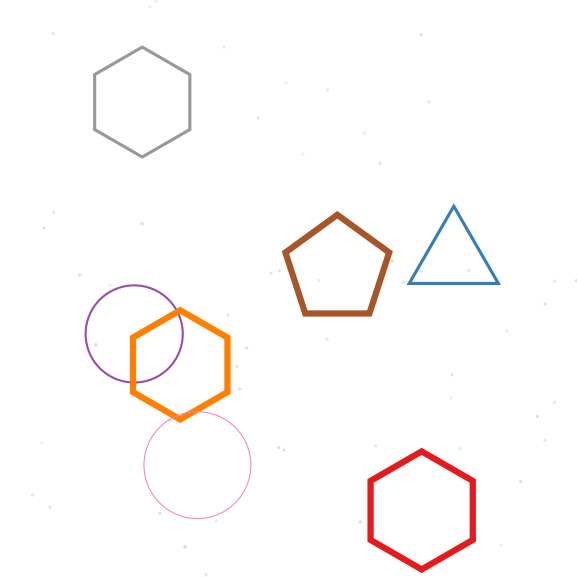[{"shape": "hexagon", "thickness": 3, "radius": 0.51, "center": [0.73, 0.115]}, {"shape": "triangle", "thickness": 1.5, "radius": 0.45, "center": [0.786, 0.553]}, {"shape": "circle", "thickness": 1, "radius": 0.42, "center": [0.232, 0.421]}, {"shape": "hexagon", "thickness": 3, "radius": 0.47, "center": [0.312, 0.367]}, {"shape": "pentagon", "thickness": 3, "radius": 0.47, "center": [0.584, 0.533]}, {"shape": "circle", "thickness": 0.5, "radius": 0.46, "center": [0.342, 0.194]}, {"shape": "hexagon", "thickness": 1.5, "radius": 0.48, "center": [0.246, 0.822]}]